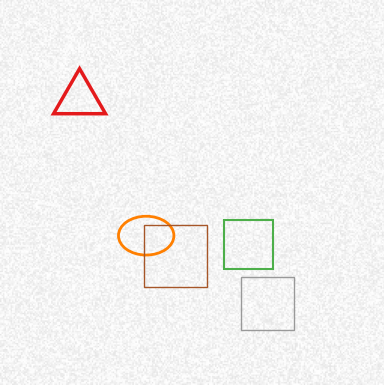[{"shape": "triangle", "thickness": 2.5, "radius": 0.39, "center": [0.207, 0.744]}, {"shape": "square", "thickness": 1.5, "radius": 0.32, "center": [0.645, 0.366]}, {"shape": "oval", "thickness": 2, "radius": 0.36, "center": [0.38, 0.388]}, {"shape": "square", "thickness": 1, "radius": 0.41, "center": [0.456, 0.335]}, {"shape": "square", "thickness": 1, "radius": 0.34, "center": [0.695, 0.212]}]